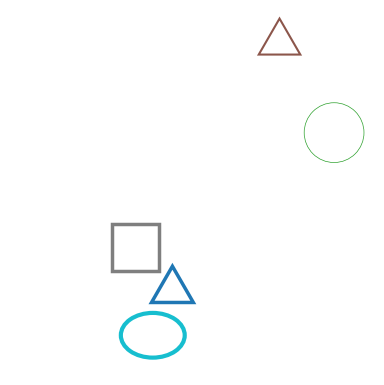[{"shape": "triangle", "thickness": 2.5, "radius": 0.31, "center": [0.448, 0.246]}, {"shape": "circle", "thickness": 0.5, "radius": 0.39, "center": [0.868, 0.656]}, {"shape": "triangle", "thickness": 1.5, "radius": 0.31, "center": [0.726, 0.889]}, {"shape": "square", "thickness": 2.5, "radius": 0.31, "center": [0.353, 0.357]}, {"shape": "oval", "thickness": 3, "radius": 0.41, "center": [0.397, 0.129]}]